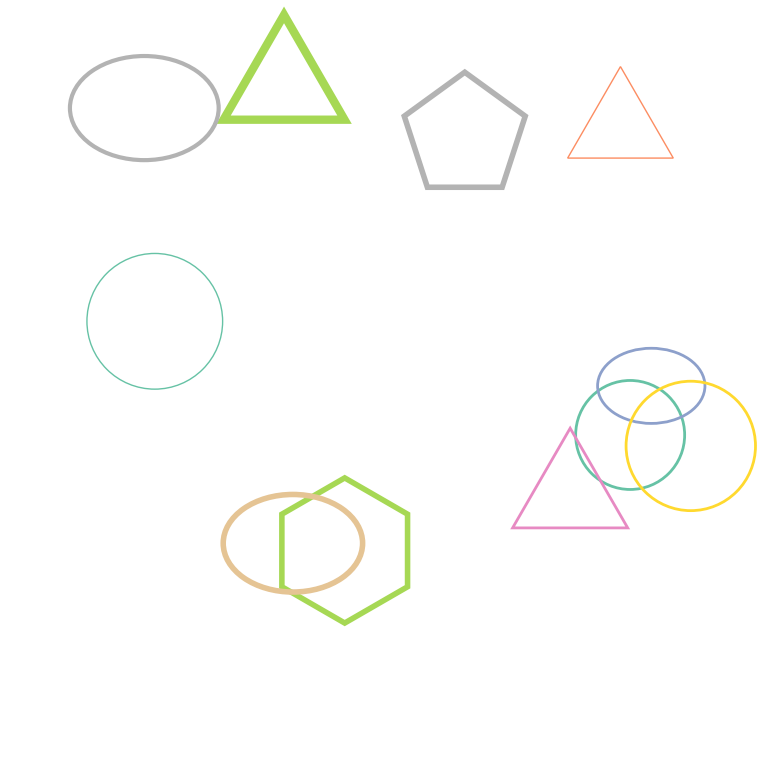[{"shape": "circle", "thickness": 0.5, "radius": 0.44, "center": [0.201, 0.583]}, {"shape": "circle", "thickness": 1, "radius": 0.35, "center": [0.818, 0.435]}, {"shape": "triangle", "thickness": 0.5, "radius": 0.4, "center": [0.806, 0.834]}, {"shape": "oval", "thickness": 1, "radius": 0.35, "center": [0.846, 0.499]}, {"shape": "triangle", "thickness": 1, "radius": 0.43, "center": [0.74, 0.358]}, {"shape": "hexagon", "thickness": 2, "radius": 0.47, "center": [0.448, 0.285]}, {"shape": "triangle", "thickness": 3, "radius": 0.45, "center": [0.369, 0.89]}, {"shape": "circle", "thickness": 1, "radius": 0.42, "center": [0.897, 0.421]}, {"shape": "oval", "thickness": 2, "radius": 0.45, "center": [0.38, 0.294]}, {"shape": "pentagon", "thickness": 2, "radius": 0.41, "center": [0.604, 0.824]}, {"shape": "oval", "thickness": 1.5, "radius": 0.48, "center": [0.187, 0.86]}]